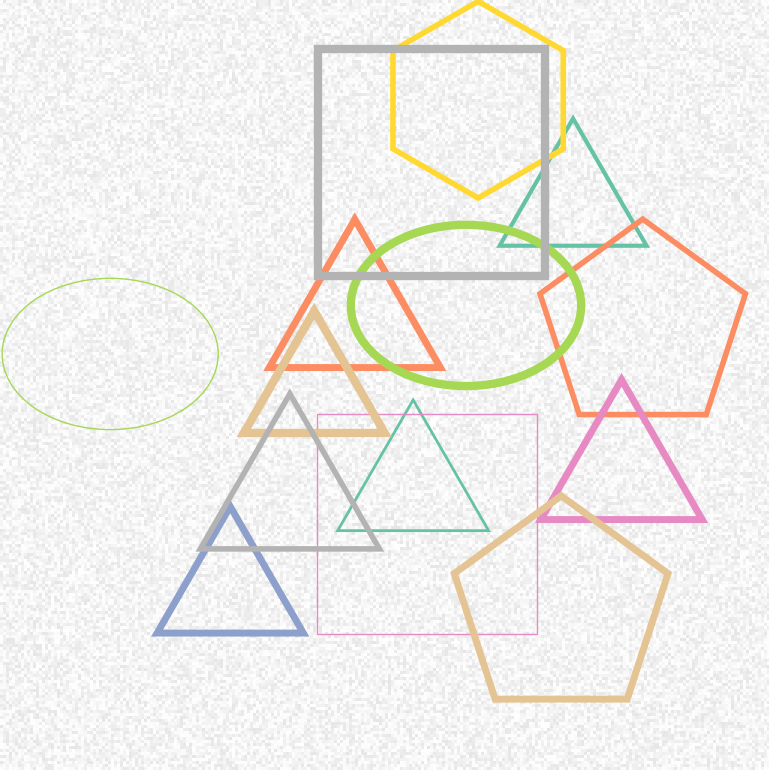[{"shape": "triangle", "thickness": 1, "radius": 0.57, "center": [0.537, 0.367]}, {"shape": "triangle", "thickness": 1.5, "radius": 0.55, "center": [0.744, 0.736]}, {"shape": "triangle", "thickness": 2.5, "radius": 0.64, "center": [0.461, 0.587]}, {"shape": "pentagon", "thickness": 2, "radius": 0.7, "center": [0.835, 0.575]}, {"shape": "triangle", "thickness": 2.5, "radius": 0.55, "center": [0.299, 0.233]}, {"shape": "square", "thickness": 0.5, "radius": 0.71, "center": [0.554, 0.32]}, {"shape": "triangle", "thickness": 2.5, "radius": 0.61, "center": [0.807, 0.386]}, {"shape": "oval", "thickness": 3, "radius": 0.75, "center": [0.605, 0.603]}, {"shape": "oval", "thickness": 0.5, "radius": 0.7, "center": [0.143, 0.54]}, {"shape": "hexagon", "thickness": 2, "radius": 0.64, "center": [0.621, 0.871]}, {"shape": "triangle", "thickness": 3, "radius": 0.53, "center": [0.408, 0.491]}, {"shape": "pentagon", "thickness": 2.5, "radius": 0.73, "center": [0.729, 0.21]}, {"shape": "square", "thickness": 3, "radius": 0.74, "center": [0.561, 0.789]}, {"shape": "triangle", "thickness": 2, "radius": 0.67, "center": [0.376, 0.354]}]